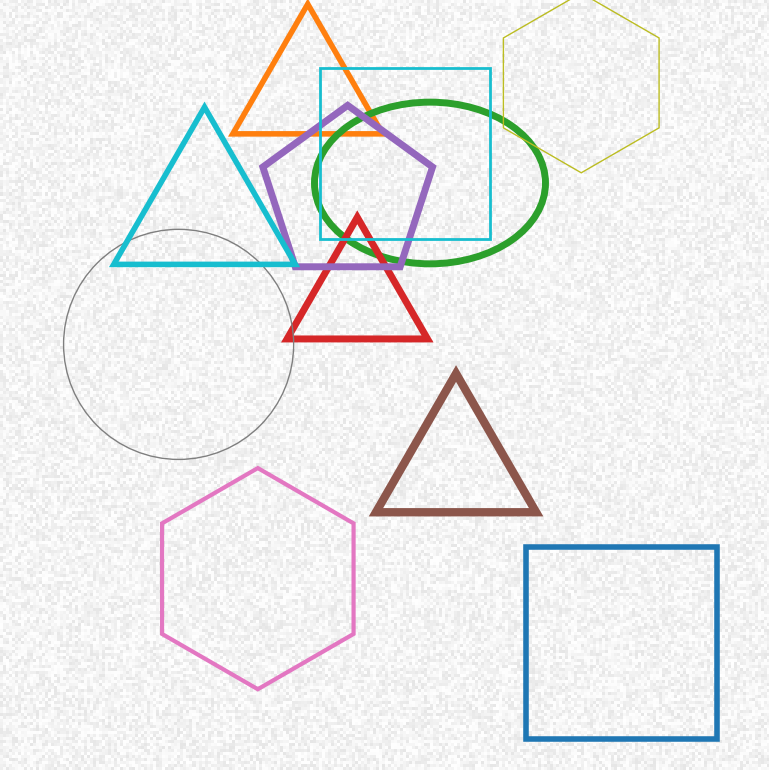[{"shape": "square", "thickness": 2, "radius": 0.62, "center": [0.807, 0.165]}, {"shape": "triangle", "thickness": 2, "radius": 0.56, "center": [0.4, 0.882]}, {"shape": "oval", "thickness": 2.5, "radius": 0.75, "center": [0.558, 0.762]}, {"shape": "triangle", "thickness": 2.5, "radius": 0.53, "center": [0.464, 0.612]}, {"shape": "pentagon", "thickness": 2.5, "radius": 0.58, "center": [0.452, 0.747]}, {"shape": "triangle", "thickness": 3, "radius": 0.6, "center": [0.592, 0.395]}, {"shape": "hexagon", "thickness": 1.5, "radius": 0.72, "center": [0.335, 0.249]}, {"shape": "circle", "thickness": 0.5, "radius": 0.75, "center": [0.232, 0.553]}, {"shape": "hexagon", "thickness": 0.5, "radius": 0.58, "center": [0.755, 0.892]}, {"shape": "square", "thickness": 1, "radius": 0.55, "center": [0.526, 0.801]}, {"shape": "triangle", "thickness": 2, "radius": 0.68, "center": [0.266, 0.725]}]